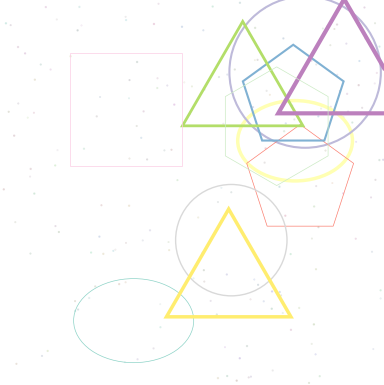[{"shape": "oval", "thickness": 0.5, "radius": 0.78, "center": [0.347, 0.167]}, {"shape": "oval", "thickness": 2.5, "radius": 0.75, "center": [0.766, 0.634]}, {"shape": "circle", "thickness": 1.5, "radius": 0.98, "center": [0.793, 0.813]}, {"shape": "pentagon", "thickness": 0.5, "radius": 0.73, "center": [0.78, 0.531]}, {"shape": "pentagon", "thickness": 1.5, "radius": 0.69, "center": [0.762, 0.746]}, {"shape": "triangle", "thickness": 2, "radius": 0.9, "center": [0.63, 0.764]}, {"shape": "square", "thickness": 0.5, "radius": 0.73, "center": [0.327, 0.716]}, {"shape": "circle", "thickness": 1, "radius": 0.72, "center": [0.601, 0.376]}, {"shape": "triangle", "thickness": 3, "radius": 0.99, "center": [0.894, 0.805]}, {"shape": "hexagon", "thickness": 0.5, "radius": 0.77, "center": [0.719, 0.672]}, {"shape": "triangle", "thickness": 2.5, "radius": 0.93, "center": [0.594, 0.27]}]